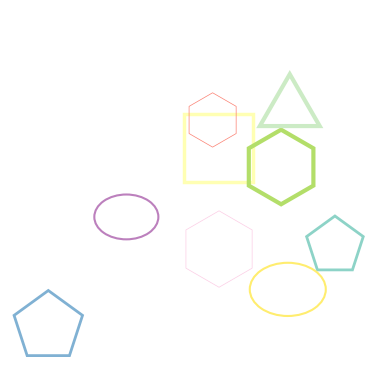[{"shape": "pentagon", "thickness": 2, "radius": 0.39, "center": [0.87, 0.362]}, {"shape": "square", "thickness": 2.5, "radius": 0.44, "center": [0.567, 0.615]}, {"shape": "hexagon", "thickness": 0.5, "radius": 0.35, "center": [0.552, 0.688]}, {"shape": "pentagon", "thickness": 2, "radius": 0.47, "center": [0.125, 0.152]}, {"shape": "hexagon", "thickness": 3, "radius": 0.48, "center": [0.73, 0.566]}, {"shape": "hexagon", "thickness": 0.5, "radius": 0.5, "center": [0.569, 0.353]}, {"shape": "oval", "thickness": 1.5, "radius": 0.42, "center": [0.328, 0.437]}, {"shape": "triangle", "thickness": 3, "radius": 0.45, "center": [0.753, 0.717]}, {"shape": "oval", "thickness": 1.5, "radius": 0.49, "center": [0.747, 0.248]}]